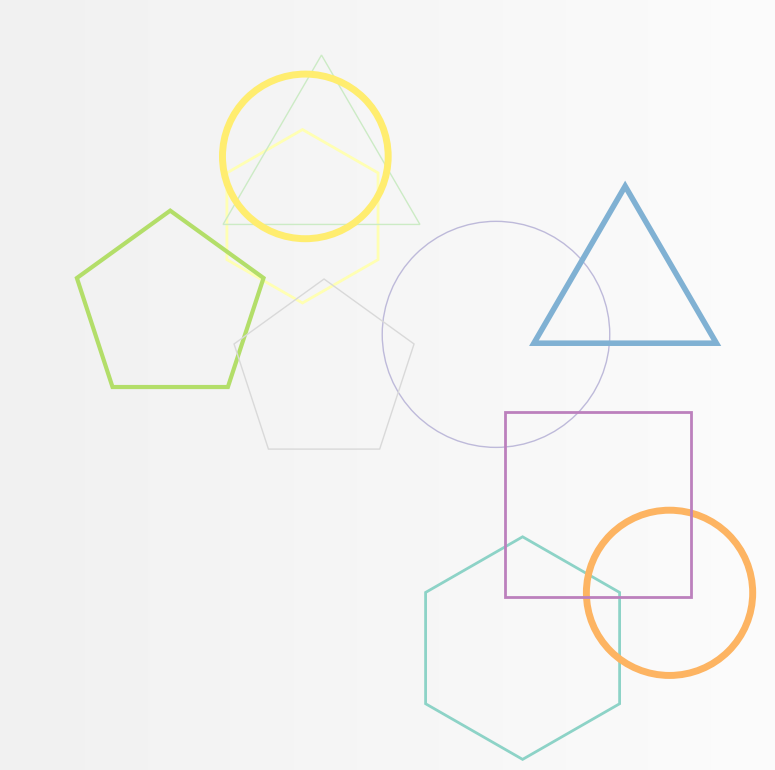[{"shape": "hexagon", "thickness": 1, "radius": 0.72, "center": [0.674, 0.158]}, {"shape": "hexagon", "thickness": 1, "radius": 0.56, "center": [0.39, 0.719]}, {"shape": "circle", "thickness": 0.5, "radius": 0.73, "center": [0.64, 0.566]}, {"shape": "triangle", "thickness": 2, "radius": 0.68, "center": [0.807, 0.622]}, {"shape": "circle", "thickness": 2.5, "radius": 0.54, "center": [0.864, 0.23]}, {"shape": "pentagon", "thickness": 1.5, "radius": 0.63, "center": [0.22, 0.6]}, {"shape": "pentagon", "thickness": 0.5, "radius": 0.61, "center": [0.418, 0.516]}, {"shape": "square", "thickness": 1, "radius": 0.6, "center": [0.771, 0.345]}, {"shape": "triangle", "thickness": 0.5, "radius": 0.73, "center": [0.415, 0.782]}, {"shape": "circle", "thickness": 2.5, "radius": 0.53, "center": [0.394, 0.797]}]